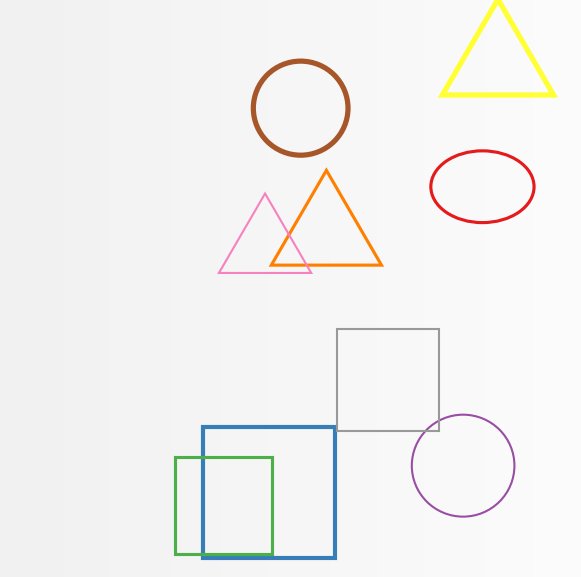[{"shape": "oval", "thickness": 1.5, "radius": 0.44, "center": [0.83, 0.676]}, {"shape": "square", "thickness": 2, "radius": 0.57, "center": [0.462, 0.147]}, {"shape": "square", "thickness": 1.5, "radius": 0.42, "center": [0.384, 0.124]}, {"shape": "circle", "thickness": 1, "radius": 0.44, "center": [0.797, 0.193]}, {"shape": "triangle", "thickness": 1.5, "radius": 0.55, "center": [0.562, 0.595]}, {"shape": "triangle", "thickness": 2.5, "radius": 0.55, "center": [0.857, 0.89]}, {"shape": "circle", "thickness": 2.5, "radius": 0.41, "center": [0.517, 0.812]}, {"shape": "triangle", "thickness": 1, "radius": 0.46, "center": [0.456, 0.572]}, {"shape": "square", "thickness": 1, "radius": 0.44, "center": [0.667, 0.341]}]